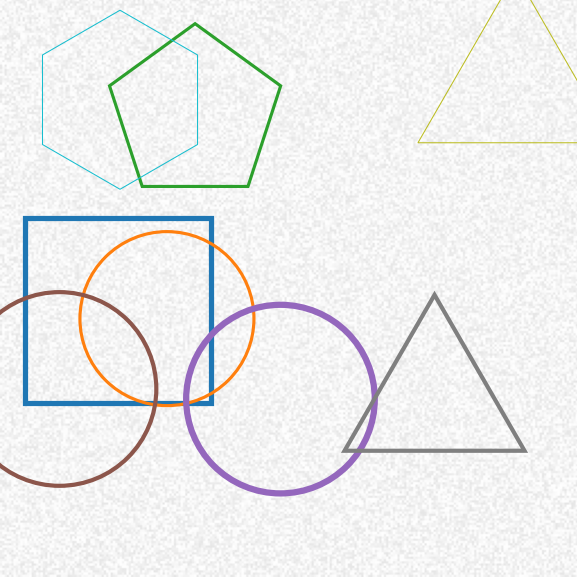[{"shape": "square", "thickness": 2.5, "radius": 0.8, "center": [0.204, 0.462]}, {"shape": "circle", "thickness": 1.5, "radius": 0.75, "center": [0.289, 0.447]}, {"shape": "pentagon", "thickness": 1.5, "radius": 0.78, "center": [0.338, 0.802]}, {"shape": "circle", "thickness": 3, "radius": 0.82, "center": [0.486, 0.308]}, {"shape": "circle", "thickness": 2, "radius": 0.84, "center": [0.103, 0.326]}, {"shape": "triangle", "thickness": 2, "radius": 0.9, "center": [0.752, 0.309]}, {"shape": "triangle", "thickness": 0.5, "radius": 0.98, "center": [0.893, 0.849]}, {"shape": "hexagon", "thickness": 0.5, "radius": 0.78, "center": [0.208, 0.826]}]